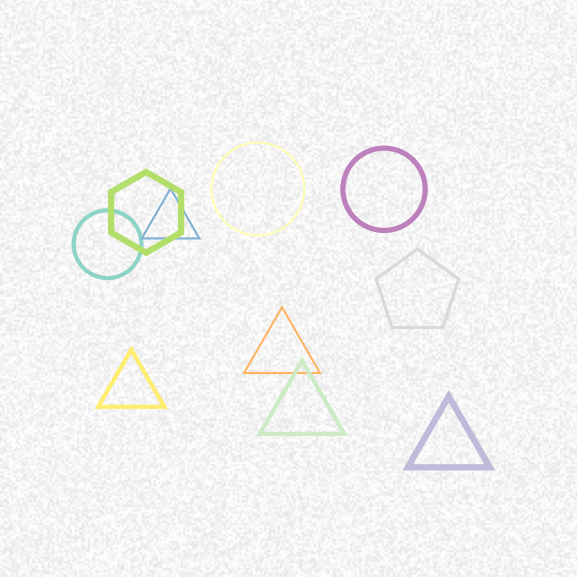[{"shape": "circle", "thickness": 2, "radius": 0.29, "center": [0.186, 0.576]}, {"shape": "circle", "thickness": 1, "radius": 0.4, "center": [0.447, 0.672]}, {"shape": "triangle", "thickness": 3, "radius": 0.41, "center": [0.777, 0.231]}, {"shape": "triangle", "thickness": 1, "radius": 0.29, "center": [0.295, 0.615]}, {"shape": "triangle", "thickness": 1, "radius": 0.38, "center": [0.488, 0.391]}, {"shape": "hexagon", "thickness": 3, "radius": 0.35, "center": [0.253, 0.631]}, {"shape": "pentagon", "thickness": 1.5, "radius": 0.38, "center": [0.723, 0.493]}, {"shape": "circle", "thickness": 2.5, "radius": 0.36, "center": [0.665, 0.671]}, {"shape": "triangle", "thickness": 2, "radius": 0.42, "center": [0.523, 0.29]}, {"shape": "triangle", "thickness": 2, "radius": 0.33, "center": [0.227, 0.328]}]